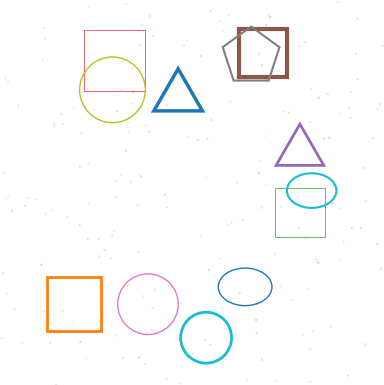[{"shape": "oval", "thickness": 1, "radius": 0.35, "center": [0.637, 0.255]}, {"shape": "triangle", "thickness": 2.5, "radius": 0.36, "center": [0.463, 0.748]}, {"shape": "square", "thickness": 2, "radius": 0.35, "center": [0.192, 0.211]}, {"shape": "square", "thickness": 0.5, "radius": 0.32, "center": [0.778, 0.448]}, {"shape": "square", "thickness": 0.5, "radius": 0.4, "center": [0.297, 0.842]}, {"shape": "triangle", "thickness": 2, "radius": 0.36, "center": [0.779, 0.606]}, {"shape": "square", "thickness": 3, "radius": 0.31, "center": [0.683, 0.862]}, {"shape": "circle", "thickness": 1, "radius": 0.39, "center": [0.384, 0.21]}, {"shape": "pentagon", "thickness": 1.5, "radius": 0.39, "center": [0.652, 0.853]}, {"shape": "circle", "thickness": 1, "radius": 0.43, "center": [0.292, 0.767]}, {"shape": "circle", "thickness": 2, "radius": 0.33, "center": [0.535, 0.123]}, {"shape": "oval", "thickness": 1.5, "radius": 0.32, "center": [0.81, 0.505]}]